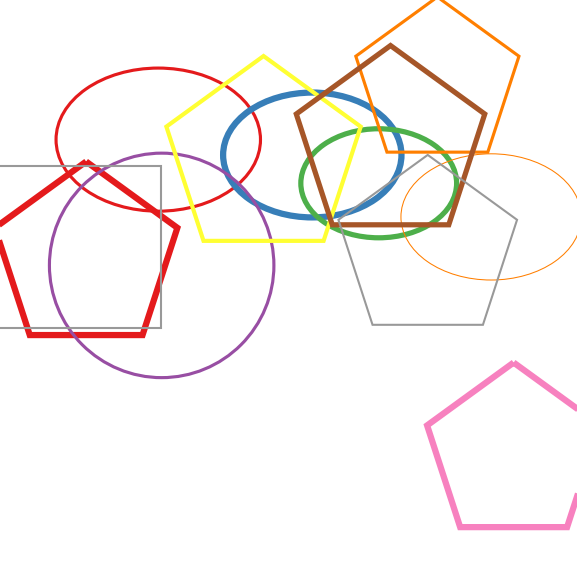[{"shape": "pentagon", "thickness": 3, "radius": 0.83, "center": [0.149, 0.553]}, {"shape": "oval", "thickness": 1.5, "radius": 0.89, "center": [0.274, 0.757]}, {"shape": "oval", "thickness": 3, "radius": 0.77, "center": [0.541, 0.731]}, {"shape": "oval", "thickness": 2.5, "radius": 0.67, "center": [0.656, 0.682]}, {"shape": "circle", "thickness": 1.5, "radius": 0.97, "center": [0.28, 0.54]}, {"shape": "oval", "thickness": 0.5, "radius": 0.78, "center": [0.85, 0.624]}, {"shape": "pentagon", "thickness": 1.5, "radius": 0.74, "center": [0.757, 0.856]}, {"shape": "pentagon", "thickness": 2, "radius": 0.88, "center": [0.456, 0.725]}, {"shape": "pentagon", "thickness": 2.5, "radius": 0.86, "center": [0.676, 0.749]}, {"shape": "pentagon", "thickness": 3, "radius": 0.79, "center": [0.889, 0.214]}, {"shape": "pentagon", "thickness": 1, "radius": 0.81, "center": [0.741, 0.568]}, {"shape": "square", "thickness": 1, "radius": 0.7, "center": [0.138, 0.571]}]